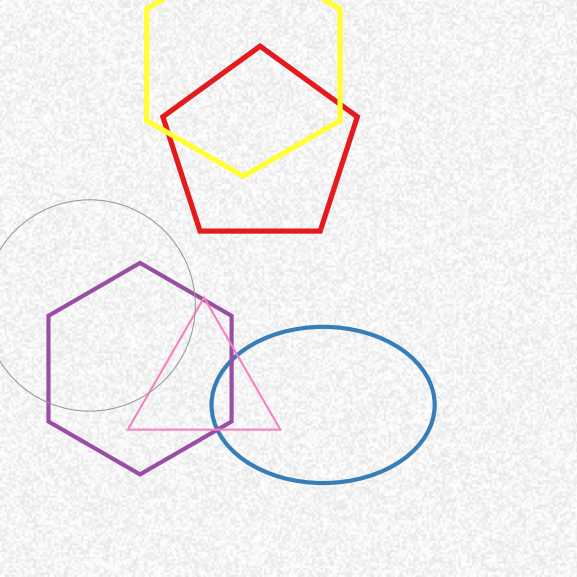[{"shape": "pentagon", "thickness": 2.5, "radius": 0.89, "center": [0.45, 0.742]}, {"shape": "oval", "thickness": 2, "radius": 0.97, "center": [0.559, 0.298]}, {"shape": "hexagon", "thickness": 2, "radius": 0.92, "center": [0.242, 0.361]}, {"shape": "hexagon", "thickness": 2.5, "radius": 0.97, "center": [0.421, 0.887]}, {"shape": "triangle", "thickness": 1, "radius": 0.76, "center": [0.353, 0.331]}, {"shape": "circle", "thickness": 0.5, "radius": 0.91, "center": [0.155, 0.47]}]